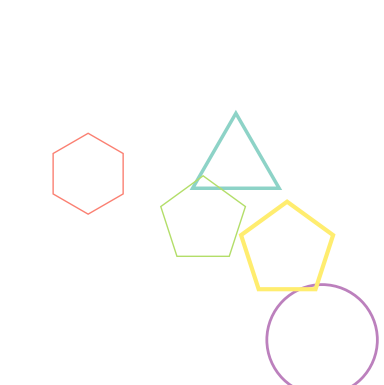[{"shape": "triangle", "thickness": 2.5, "radius": 0.65, "center": [0.613, 0.576]}, {"shape": "hexagon", "thickness": 1, "radius": 0.53, "center": [0.229, 0.549]}, {"shape": "pentagon", "thickness": 1, "radius": 0.58, "center": [0.528, 0.428]}, {"shape": "circle", "thickness": 2, "radius": 0.72, "center": [0.837, 0.117]}, {"shape": "pentagon", "thickness": 3, "radius": 0.63, "center": [0.746, 0.35]}]